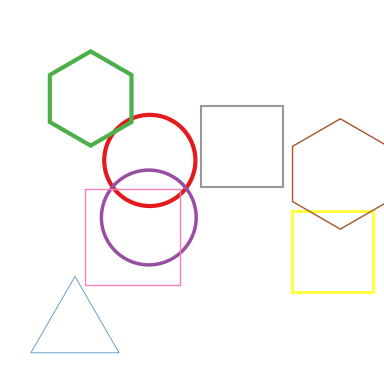[{"shape": "circle", "thickness": 3, "radius": 0.59, "center": [0.389, 0.583]}, {"shape": "triangle", "thickness": 0.5, "radius": 0.66, "center": [0.195, 0.15]}, {"shape": "hexagon", "thickness": 3, "radius": 0.61, "center": [0.235, 0.744]}, {"shape": "circle", "thickness": 2.5, "radius": 0.62, "center": [0.386, 0.435]}, {"shape": "square", "thickness": 2, "radius": 0.52, "center": [0.863, 0.347]}, {"shape": "hexagon", "thickness": 1, "radius": 0.72, "center": [0.884, 0.548]}, {"shape": "square", "thickness": 1, "radius": 0.62, "center": [0.344, 0.385]}, {"shape": "square", "thickness": 1.5, "radius": 0.53, "center": [0.628, 0.62]}]